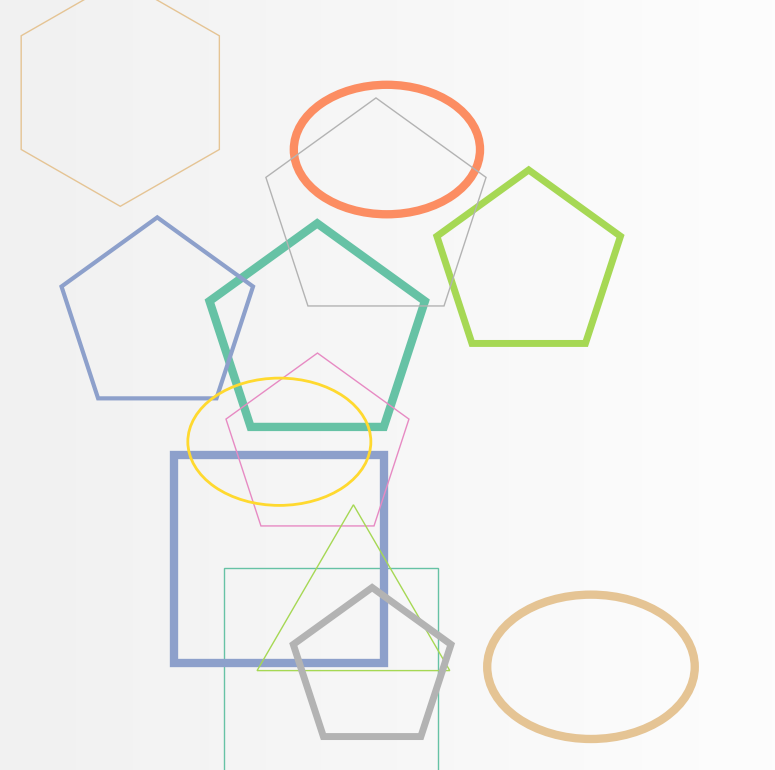[{"shape": "pentagon", "thickness": 3, "radius": 0.73, "center": [0.409, 0.564]}, {"shape": "square", "thickness": 0.5, "radius": 0.69, "center": [0.428, 0.124]}, {"shape": "oval", "thickness": 3, "radius": 0.6, "center": [0.499, 0.806]}, {"shape": "square", "thickness": 3, "radius": 0.68, "center": [0.36, 0.274]}, {"shape": "pentagon", "thickness": 1.5, "radius": 0.65, "center": [0.203, 0.588]}, {"shape": "pentagon", "thickness": 0.5, "radius": 0.62, "center": [0.41, 0.417]}, {"shape": "triangle", "thickness": 0.5, "radius": 0.72, "center": [0.456, 0.201]}, {"shape": "pentagon", "thickness": 2.5, "radius": 0.62, "center": [0.682, 0.655]}, {"shape": "oval", "thickness": 1, "radius": 0.59, "center": [0.36, 0.426]}, {"shape": "hexagon", "thickness": 0.5, "radius": 0.74, "center": [0.155, 0.88]}, {"shape": "oval", "thickness": 3, "radius": 0.67, "center": [0.763, 0.134]}, {"shape": "pentagon", "thickness": 2.5, "radius": 0.53, "center": [0.48, 0.13]}, {"shape": "pentagon", "thickness": 0.5, "radius": 0.75, "center": [0.485, 0.723]}]